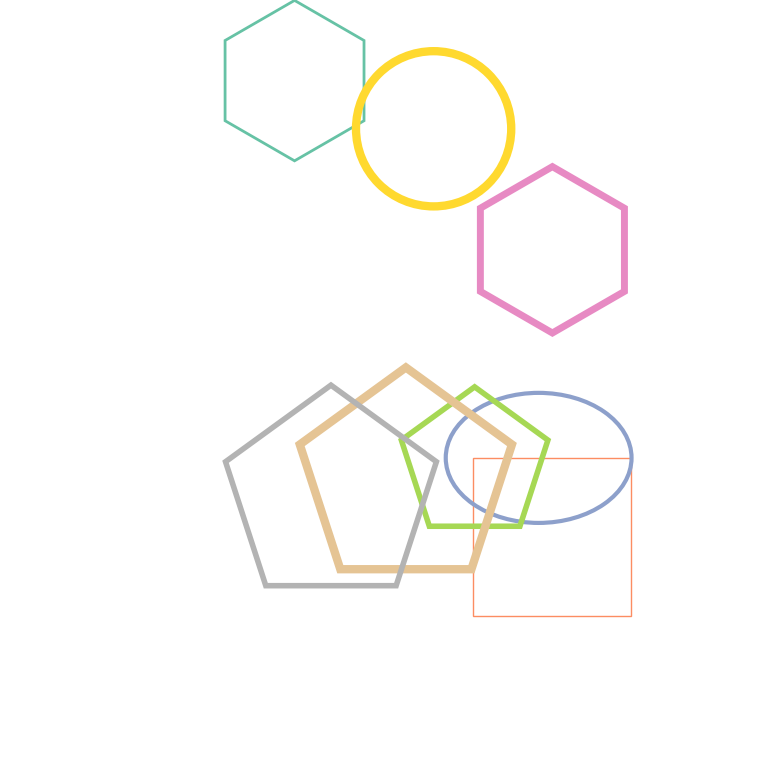[{"shape": "hexagon", "thickness": 1, "radius": 0.52, "center": [0.383, 0.895]}, {"shape": "square", "thickness": 0.5, "radius": 0.51, "center": [0.717, 0.303]}, {"shape": "oval", "thickness": 1.5, "radius": 0.6, "center": [0.7, 0.405]}, {"shape": "hexagon", "thickness": 2.5, "radius": 0.54, "center": [0.717, 0.676]}, {"shape": "pentagon", "thickness": 2, "radius": 0.5, "center": [0.616, 0.398]}, {"shape": "circle", "thickness": 3, "radius": 0.5, "center": [0.563, 0.833]}, {"shape": "pentagon", "thickness": 3, "radius": 0.72, "center": [0.527, 0.378]}, {"shape": "pentagon", "thickness": 2, "radius": 0.72, "center": [0.43, 0.356]}]